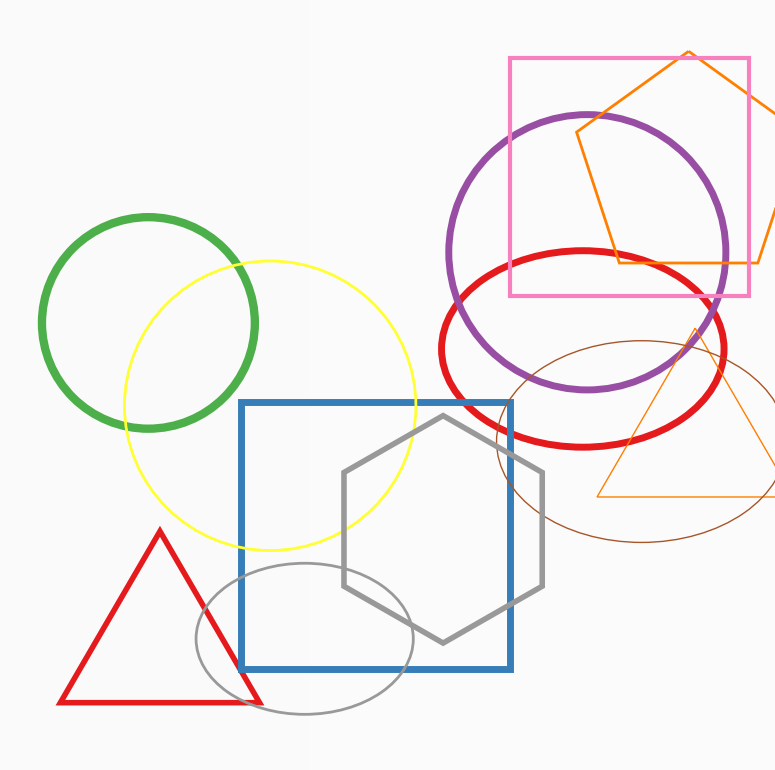[{"shape": "triangle", "thickness": 2, "radius": 0.74, "center": [0.206, 0.162]}, {"shape": "oval", "thickness": 2.5, "radius": 0.91, "center": [0.752, 0.547]}, {"shape": "square", "thickness": 2.5, "radius": 0.87, "center": [0.484, 0.305]}, {"shape": "circle", "thickness": 3, "radius": 0.69, "center": [0.191, 0.581]}, {"shape": "circle", "thickness": 2.5, "radius": 0.89, "center": [0.758, 0.672]}, {"shape": "pentagon", "thickness": 1, "radius": 0.76, "center": [0.889, 0.781]}, {"shape": "triangle", "thickness": 0.5, "radius": 0.73, "center": [0.897, 0.428]}, {"shape": "circle", "thickness": 1, "radius": 0.94, "center": [0.349, 0.473]}, {"shape": "oval", "thickness": 0.5, "radius": 0.94, "center": [0.828, 0.427]}, {"shape": "square", "thickness": 1.5, "radius": 0.77, "center": [0.812, 0.77]}, {"shape": "hexagon", "thickness": 2, "radius": 0.74, "center": [0.572, 0.313]}, {"shape": "oval", "thickness": 1, "radius": 0.7, "center": [0.393, 0.17]}]